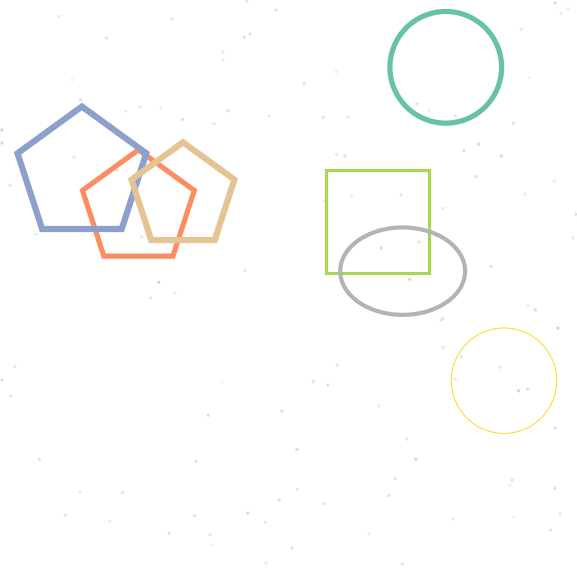[{"shape": "circle", "thickness": 2.5, "radius": 0.48, "center": [0.772, 0.883]}, {"shape": "pentagon", "thickness": 2.5, "radius": 0.51, "center": [0.24, 0.638]}, {"shape": "pentagon", "thickness": 3, "radius": 0.59, "center": [0.142, 0.697]}, {"shape": "square", "thickness": 1.5, "radius": 0.45, "center": [0.653, 0.615]}, {"shape": "circle", "thickness": 0.5, "radius": 0.46, "center": [0.873, 0.34]}, {"shape": "pentagon", "thickness": 3, "radius": 0.47, "center": [0.317, 0.659]}, {"shape": "oval", "thickness": 2, "radius": 0.54, "center": [0.697, 0.53]}]